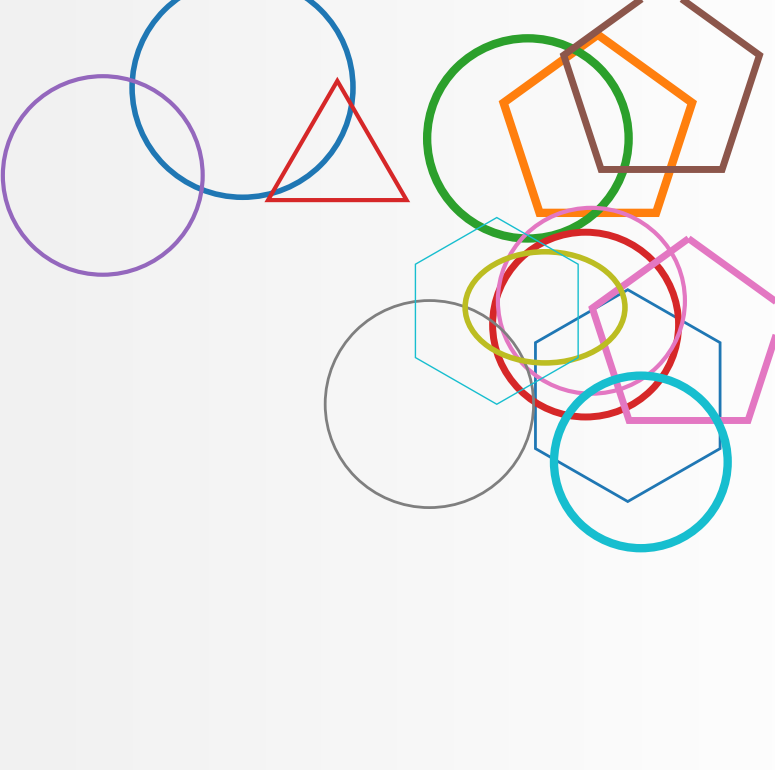[{"shape": "hexagon", "thickness": 1, "radius": 0.69, "center": [0.81, 0.486]}, {"shape": "circle", "thickness": 2, "radius": 0.71, "center": [0.313, 0.886]}, {"shape": "pentagon", "thickness": 3, "radius": 0.64, "center": [0.771, 0.827]}, {"shape": "circle", "thickness": 3, "radius": 0.65, "center": [0.681, 0.82]}, {"shape": "circle", "thickness": 2.5, "radius": 0.6, "center": [0.756, 0.578]}, {"shape": "triangle", "thickness": 1.5, "radius": 0.52, "center": [0.435, 0.792]}, {"shape": "circle", "thickness": 1.5, "radius": 0.64, "center": [0.133, 0.772]}, {"shape": "pentagon", "thickness": 2.5, "radius": 0.66, "center": [0.854, 0.887]}, {"shape": "circle", "thickness": 1.5, "radius": 0.6, "center": [0.763, 0.609]}, {"shape": "pentagon", "thickness": 2.5, "radius": 0.65, "center": [0.888, 0.56]}, {"shape": "circle", "thickness": 1, "radius": 0.67, "center": [0.554, 0.475]}, {"shape": "oval", "thickness": 2, "radius": 0.52, "center": [0.703, 0.601]}, {"shape": "circle", "thickness": 3, "radius": 0.56, "center": [0.827, 0.4]}, {"shape": "hexagon", "thickness": 0.5, "radius": 0.61, "center": [0.641, 0.596]}]